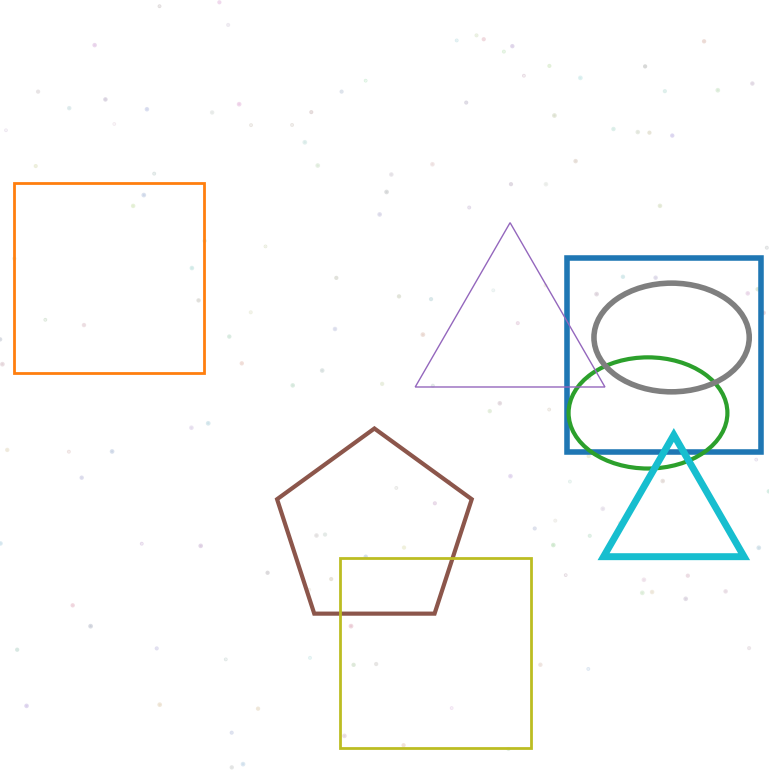[{"shape": "square", "thickness": 2, "radius": 0.63, "center": [0.862, 0.539]}, {"shape": "square", "thickness": 1, "radius": 0.62, "center": [0.142, 0.639]}, {"shape": "oval", "thickness": 1.5, "radius": 0.52, "center": [0.842, 0.464]}, {"shape": "triangle", "thickness": 0.5, "radius": 0.71, "center": [0.662, 0.569]}, {"shape": "pentagon", "thickness": 1.5, "radius": 0.66, "center": [0.486, 0.311]}, {"shape": "oval", "thickness": 2, "radius": 0.5, "center": [0.872, 0.562]}, {"shape": "square", "thickness": 1, "radius": 0.62, "center": [0.566, 0.152]}, {"shape": "triangle", "thickness": 2.5, "radius": 0.53, "center": [0.875, 0.33]}]